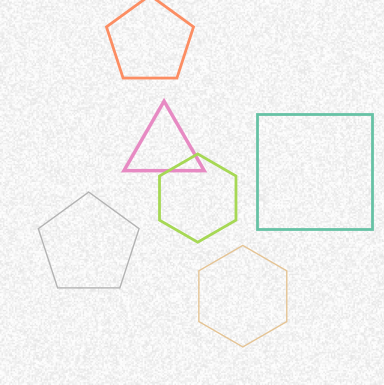[{"shape": "square", "thickness": 2, "radius": 0.75, "center": [0.817, 0.555]}, {"shape": "pentagon", "thickness": 2, "radius": 0.59, "center": [0.39, 0.893]}, {"shape": "triangle", "thickness": 2.5, "radius": 0.6, "center": [0.426, 0.617]}, {"shape": "hexagon", "thickness": 2, "radius": 0.57, "center": [0.514, 0.486]}, {"shape": "hexagon", "thickness": 1, "radius": 0.66, "center": [0.631, 0.231]}, {"shape": "pentagon", "thickness": 1, "radius": 0.69, "center": [0.23, 0.364]}]